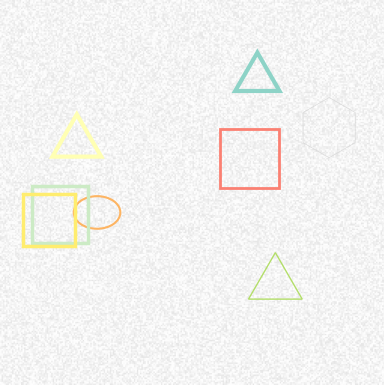[{"shape": "triangle", "thickness": 3, "radius": 0.33, "center": [0.668, 0.797]}, {"shape": "triangle", "thickness": 3, "radius": 0.37, "center": [0.199, 0.63]}, {"shape": "square", "thickness": 2, "radius": 0.39, "center": [0.648, 0.588]}, {"shape": "oval", "thickness": 1.5, "radius": 0.3, "center": [0.252, 0.448]}, {"shape": "triangle", "thickness": 1, "radius": 0.4, "center": [0.715, 0.263]}, {"shape": "hexagon", "thickness": 0.5, "radius": 0.39, "center": [0.855, 0.669]}, {"shape": "square", "thickness": 2.5, "radius": 0.37, "center": [0.156, 0.443]}, {"shape": "square", "thickness": 2.5, "radius": 0.34, "center": [0.128, 0.429]}]